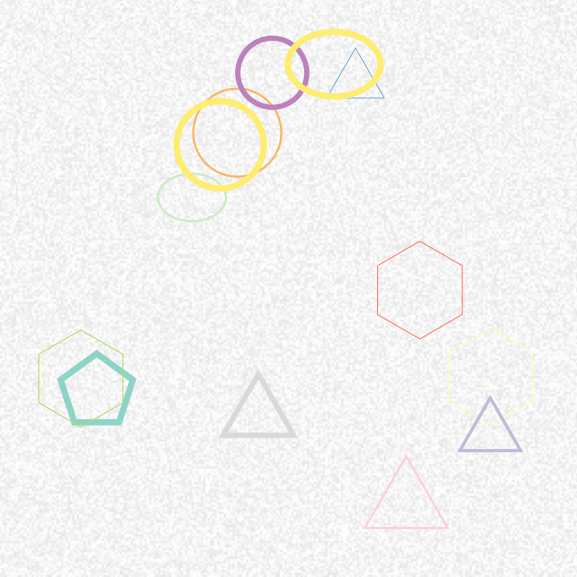[{"shape": "pentagon", "thickness": 3, "radius": 0.33, "center": [0.168, 0.321]}, {"shape": "hexagon", "thickness": 0.5, "radius": 0.42, "center": [0.849, 0.347]}, {"shape": "triangle", "thickness": 1.5, "radius": 0.3, "center": [0.849, 0.249]}, {"shape": "hexagon", "thickness": 0.5, "radius": 0.42, "center": [0.727, 0.497]}, {"shape": "triangle", "thickness": 0.5, "radius": 0.29, "center": [0.616, 0.858]}, {"shape": "circle", "thickness": 1, "radius": 0.38, "center": [0.411, 0.769]}, {"shape": "hexagon", "thickness": 0.5, "radius": 0.42, "center": [0.14, 0.344]}, {"shape": "triangle", "thickness": 1, "radius": 0.41, "center": [0.704, 0.126]}, {"shape": "triangle", "thickness": 2.5, "radius": 0.35, "center": [0.447, 0.281]}, {"shape": "circle", "thickness": 2.5, "radius": 0.3, "center": [0.472, 0.873]}, {"shape": "oval", "thickness": 1, "radius": 0.29, "center": [0.332, 0.657]}, {"shape": "oval", "thickness": 3, "radius": 0.4, "center": [0.579, 0.888]}, {"shape": "circle", "thickness": 3, "radius": 0.38, "center": [0.381, 0.748]}]